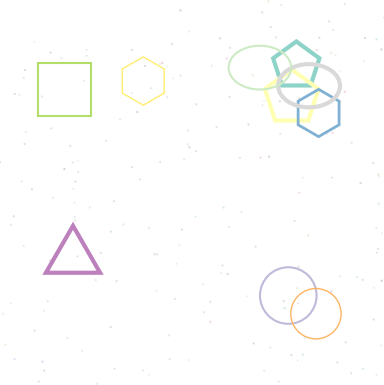[{"shape": "pentagon", "thickness": 3, "radius": 0.32, "center": [0.77, 0.829]}, {"shape": "pentagon", "thickness": 3, "radius": 0.37, "center": [0.758, 0.746]}, {"shape": "circle", "thickness": 1.5, "radius": 0.37, "center": [0.749, 0.232]}, {"shape": "hexagon", "thickness": 2, "radius": 0.31, "center": [0.828, 0.707]}, {"shape": "circle", "thickness": 1, "radius": 0.33, "center": [0.821, 0.185]}, {"shape": "square", "thickness": 1.5, "radius": 0.35, "center": [0.168, 0.767]}, {"shape": "oval", "thickness": 3, "radius": 0.4, "center": [0.803, 0.777]}, {"shape": "triangle", "thickness": 3, "radius": 0.41, "center": [0.19, 0.332]}, {"shape": "oval", "thickness": 1.5, "radius": 0.41, "center": [0.675, 0.824]}, {"shape": "hexagon", "thickness": 1, "radius": 0.31, "center": [0.372, 0.789]}]